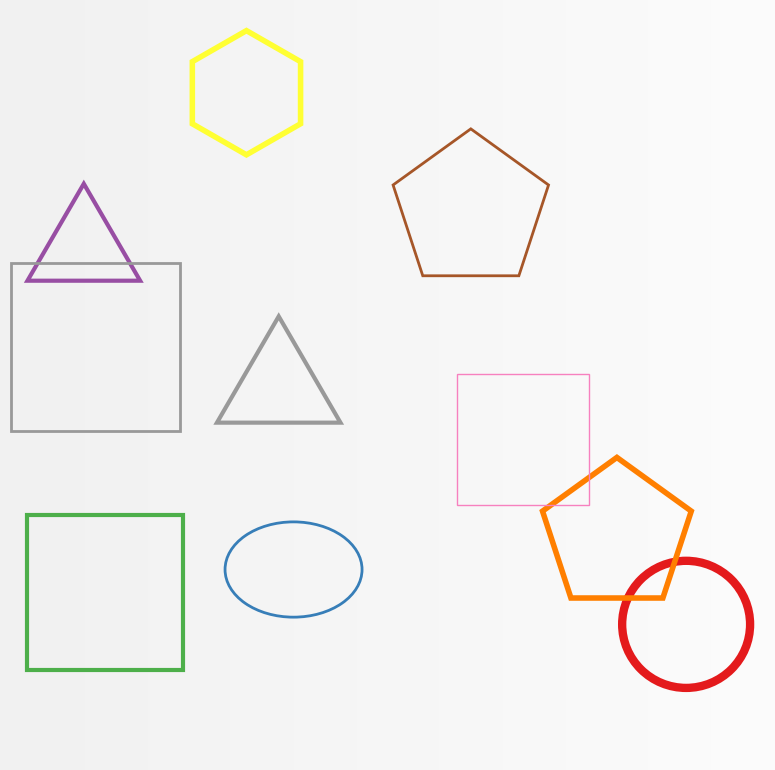[{"shape": "circle", "thickness": 3, "radius": 0.41, "center": [0.885, 0.189]}, {"shape": "oval", "thickness": 1, "radius": 0.44, "center": [0.379, 0.26]}, {"shape": "square", "thickness": 1.5, "radius": 0.5, "center": [0.135, 0.231]}, {"shape": "triangle", "thickness": 1.5, "radius": 0.42, "center": [0.108, 0.677]}, {"shape": "pentagon", "thickness": 2, "radius": 0.5, "center": [0.796, 0.305]}, {"shape": "hexagon", "thickness": 2, "radius": 0.4, "center": [0.318, 0.88]}, {"shape": "pentagon", "thickness": 1, "radius": 0.53, "center": [0.608, 0.727]}, {"shape": "square", "thickness": 0.5, "radius": 0.43, "center": [0.675, 0.429]}, {"shape": "square", "thickness": 1, "radius": 0.55, "center": [0.123, 0.549]}, {"shape": "triangle", "thickness": 1.5, "radius": 0.46, "center": [0.36, 0.497]}]